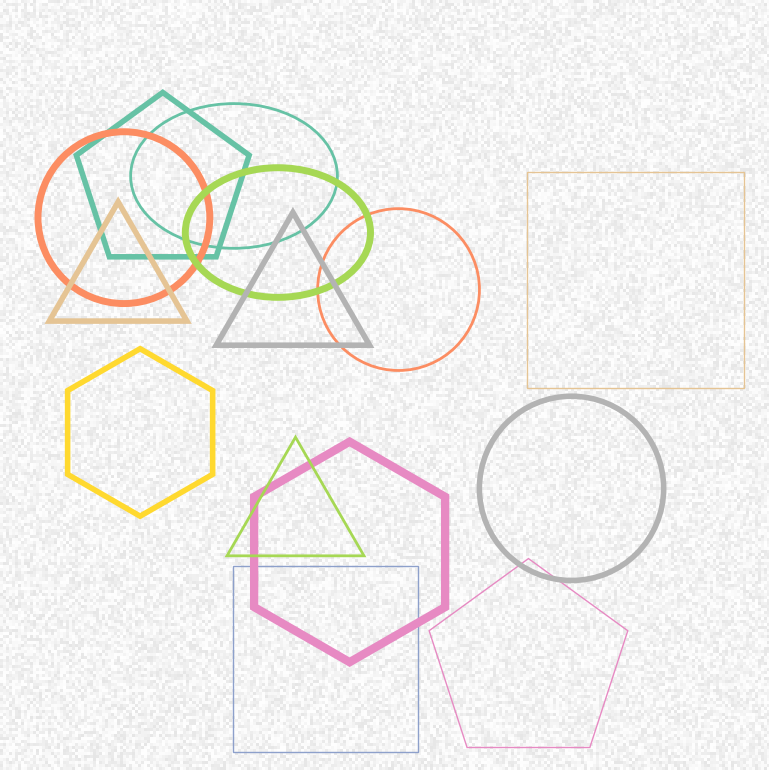[{"shape": "pentagon", "thickness": 2, "radius": 0.59, "center": [0.211, 0.762]}, {"shape": "oval", "thickness": 1, "radius": 0.67, "center": [0.304, 0.771]}, {"shape": "circle", "thickness": 1, "radius": 0.53, "center": [0.518, 0.624]}, {"shape": "circle", "thickness": 2.5, "radius": 0.56, "center": [0.161, 0.717]}, {"shape": "square", "thickness": 0.5, "radius": 0.6, "center": [0.422, 0.144]}, {"shape": "pentagon", "thickness": 0.5, "radius": 0.68, "center": [0.686, 0.139]}, {"shape": "hexagon", "thickness": 3, "radius": 0.72, "center": [0.454, 0.283]}, {"shape": "triangle", "thickness": 1, "radius": 0.51, "center": [0.384, 0.33]}, {"shape": "oval", "thickness": 2.5, "radius": 0.6, "center": [0.361, 0.698]}, {"shape": "hexagon", "thickness": 2, "radius": 0.54, "center": [0.182, 0.438]}, {"shape": "triangle", "thickness": 2, "radius": 0.52, "center": [0.153, 0.635]}, {"shape": "square", "thickness": 0.5, "radius": 0.7, "center": [0.825, 0.636]}, {"shape": "circle", "thickness": 2, "radius": 0.6, "center": [0.742, 0.366]}, {"shape": "triangle", "thickness": 2, "radius": 0.57, "center": [0.38, 0.609]}]